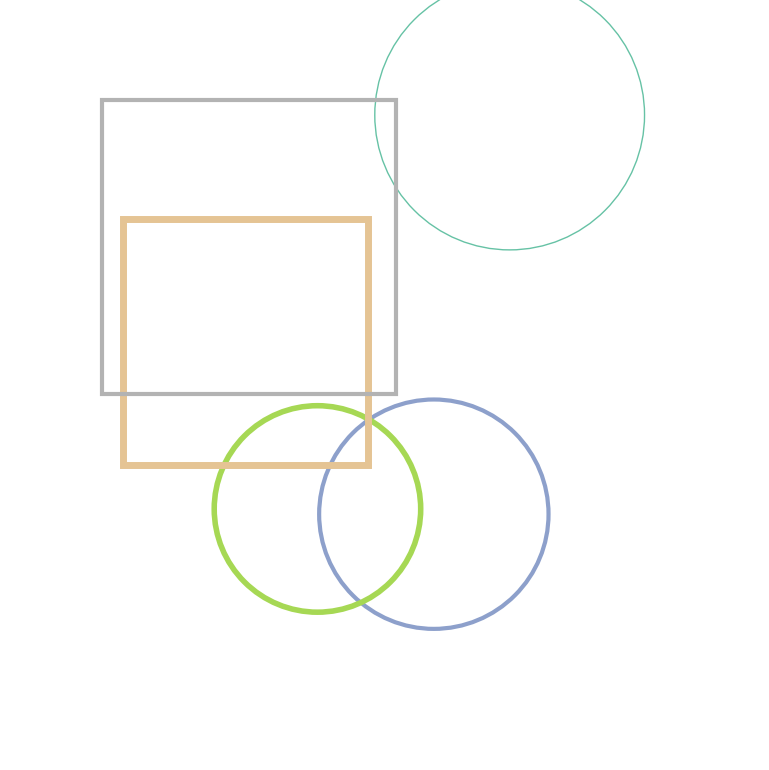[{"shape": "circle", "thickness": 0.5, "radius": 0.88, "center": [0.662, 0.851]}, {"shape": "circle", "thickness": 1.5, "radius": 0.74, "center": [0.563, 0.332]}, {"shape": "circle", "thickness": 2, "radius": 0.67, "center": [0.412, 0.339]}, {"shape": "square", "thickness": 2.5, "radius": 0.8, "center": [0.319, 0.556]}, {"shape": "square", "thickness": 1.5, "radius": 0.96, "center": [0.324, 0.679]}]